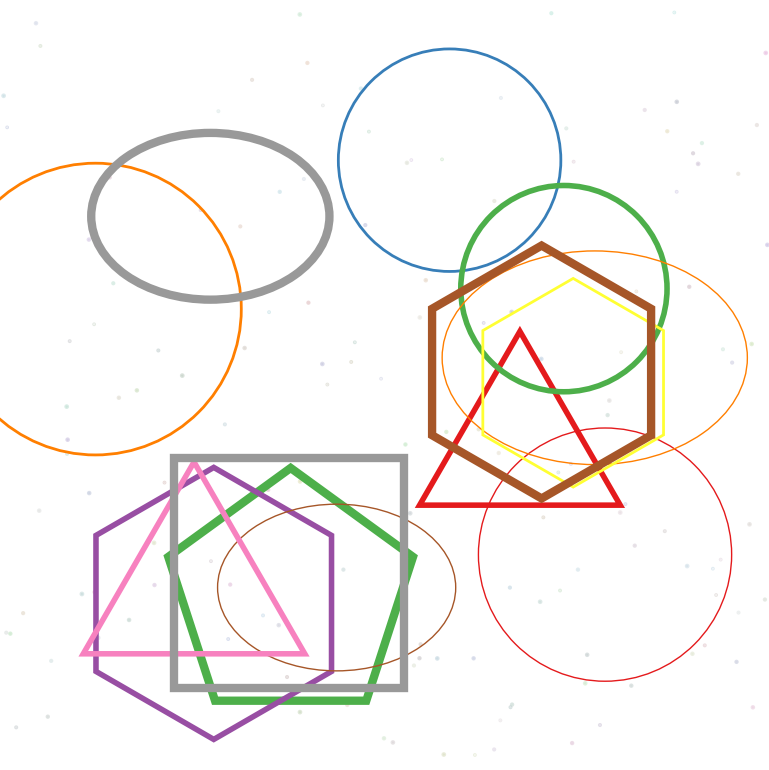[{"shape": "circle", "thickness": 0.5, "radius": 0.82, "center": [0.786, 0.28]}, {"shape": "triangle", "thickness": 2, "radius": 0.75, "center": [0.675, 0.419]}, {"shape": "circle", "thickness": 1, "radius": 0.72, "center": [0.584, 0.792]}, {"shape": "circle", "thickness": 2, "radius": 0.67, "center": [0.732, 0.625]}, {"shape": "pentagon", "thickness": 3, "radius": 0.84, "center": [0.377, 0.225]}, {"shape": "hexagon", "thickness": 2, "radius": 0.88, "center": [0.278, 0.216]}, {"shape": "oval", "thickness": 0.5, "radius": 0.99, "center": [0.772, 0.535]}, {"shape": "circle", "thickness": 1, "radius": 0.95, "center": [0.124, 0.599]}, {"shape": "hexagon", "thickness": 1, "radius": 0.68, "center": [0.744, 0.503]}, {"shape": "oval", "thickness": 0.5, "radius": 0.77, "center": [0.437, 0.237]}, {"shape": "hexagon", "thickness": 3, "radius": 0.82, "center": [0.703, 0.517]}, {"shape": "triangle", "thickness": 2, "radius": 0.83, "center": [0.252, 0.234]}, {"shape": "square", "thickness": 3, "radius": 0.75, "center": [0.375, 0.256]}, {"shape": "oval", "thickness": 3, "radius": 0.77, "center": [0.273, 0.719]}]